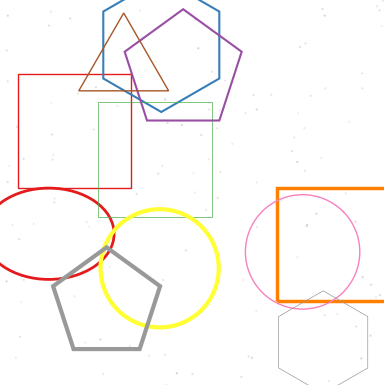[{"shape": "square", "thickness": 1, "radius": 0.74, "center": [0.194, 0.66]}, {"shape": "oval", "thickness": 2, "radius": 0.85, "center": [0.127, 0.393]}, {"shape": "hexagon", "thickness": 1.5, "radius": 0.87, "center": [0.419, 0.883]}, {"shape": "square", "thickness": 0.5, "radius": 0.74, "center": [0.403, 0.585]}, {"shape": "pentagon", "thickness": 1.5, "radius": 0.8, "center": [0.476, 0.816]}, {"shape": "square", "thickness": 2.5, "radius": 0.74, "center": [0.866, 0.364]}, {"shape": "circle", "thickness": 3, "radius": 0.77, "center": [0.415, 0.303]}, {"shape": "triangle", "thickness": 1, "radius": 0.67, "center": [0.321, 0.831]}, {"shape": "circle", "thickness": 1, "radius": 0.74, "center": [0.786, 0.346]}, {"shape": "pentagon", "thickness": 3, "radius": 0.73, "center": [0.277, 0.211]}, {"shape": "hexagon", "thickness": 0.5, "radius": 0.67, "center": [0.839, 0.111]}]